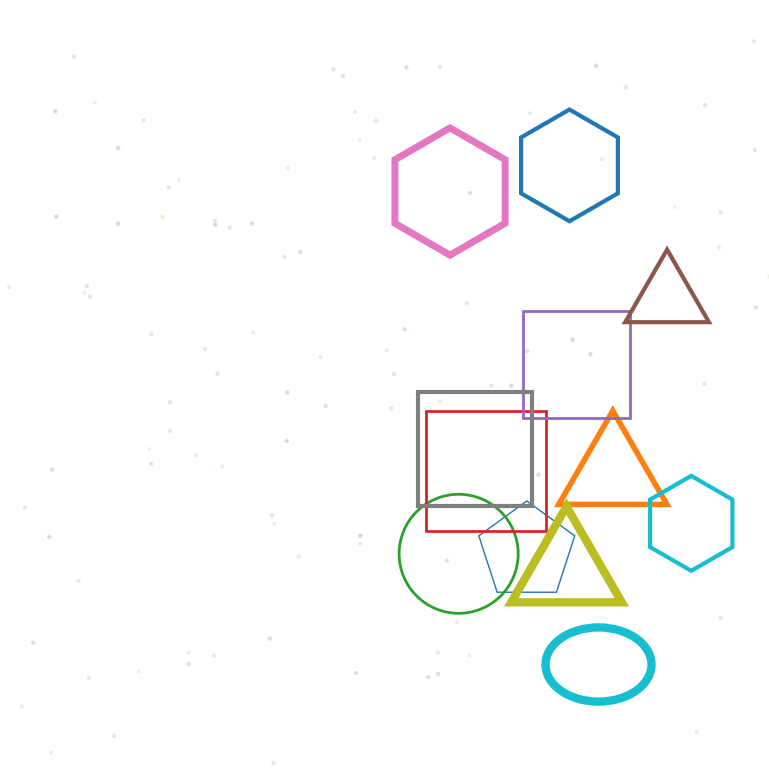[{"shape": "hexagon", "thickness": 1.5, "radius": 0.36, "center": [0.74, 0.785]}, {"shape": "pentagon", "thickness": 0.5, "radius": 0.33, "center": [0.684, 0.284]}, {"shape": "triangle", "thickness": 2, "radius": 0.41, "center": [0.796, 0.385]}, {"shape": "circle", "thickness": 1, "radius": 0.39, "center": [0.596, 0.281]}, {"shape": "square", "thickness": 1, "radius": 0.39, "center": [0.631, 0.388]}, {"shape": "square", "thickness": 1, "radius": 0.35, "center": [0.748, 0.527]}, {"shape": "triangle", "thickness": 1.5, "radius": 0.31, "center": [0.866, 0.613]}, {"shape": "hexagon", "thickness": 2.5, "radius": 0.41, "center": [0.584, 0.751]}, {"shape": "square", "thickness": 1.5, "radius": 0.37, "center": [0.616, 0.417]}, {"shape": "triangle", "thickness": 3, "radius": 0.41, "center": [0.736, 0.259]}, {"shape": "hexagon", "thickness": 1.5, "radius": 0.31, "center": [0.898, 0.32]}, {"shape": "oval", "thickness": 3, "radius": 0.34, "center": [0.777, 0.137]}]